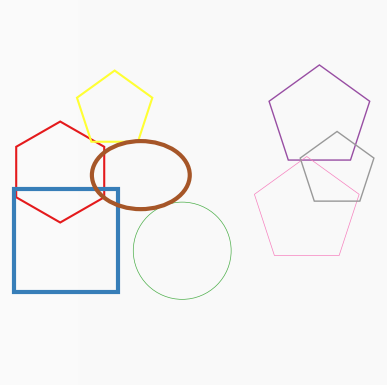[{"shape": "hexagon", "thickness": 1.5, "radius": 0.66, "center": [0.155, 0.553]}, {"shape": "square", "thickness": 3, "radius": 0.67, "center": [0.171, 0.375]}, {"shape": "circle", "thickness": 0.5, "radius": 0.63, "center": [0.47, 0.349]}, {"shape": "pentagon", "thickness": 1, "radius": 0.68, "center": [0.824, 0.695]}, {"shape": "pentagon", "thickness": 1.5, "radius": 0.51, "center": [0.296, 0.715]}, {"shape": "oval", "thickness": 3, "radius": 0.63, "center": [0.363, 0.545]}, {"shape": "pentagon", "thickness": 0.5, "radius": 0.71, "center": [0.792, 0.451]}, {"shape": "pentagon", "thickness": 1, "radius": 0.5, "center": [0.87, 0.558]}]